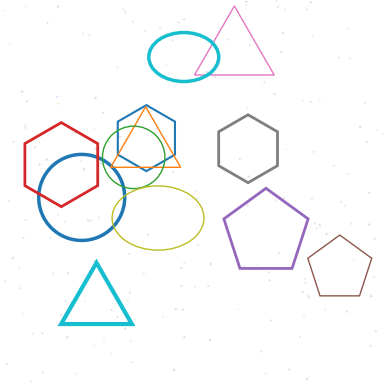[{"shape": "hexagon", "thickness": 1.5, "radius": 0.43, "center": [0.38, 0.641]}, {"shape": "circle", "thickness": 2.5, "radius": 0.56, "center": [0.212, 0.487]}, {"shape": "triangle", "thickness": 1, "radius": 0.52, "center": [0.378, 0.618]}, {"shape": "circle", "thickness": 1, "radius": 0.41, "center": [0.347, 0.591]}, {"shape": "hexagon", "thickness": 2, "radius": 0.55, "center": [0.159, 0.572]}, {"shape": "pentagon", "thickness": 2, "radius": 0.58, "center": [0.691, 0.396]}, {"shape": "pentagon", "thickness": 1, "radius": 0.44, "center": [0.883, 0.302]}, {"shape": "triangle", "thickness": 1, "radius": 0.6, "center": [0.609, 0.865]}, {"shape": "hexagon", "thickness": 2, "radius": 0.44, "center": [0.644, 0.614]}, {"shape": "oval", "thickness": 1, "radius": 0.6, "center": [0.411, 0.434]}, {"shape": "oval", "thickness": 2.5, "radius": 0.45, "center": [0.477, 0.852]}, {"shape": "triangle", "thickness": 3, "radius": 0.53, "center": [0.251, 0.211]}]